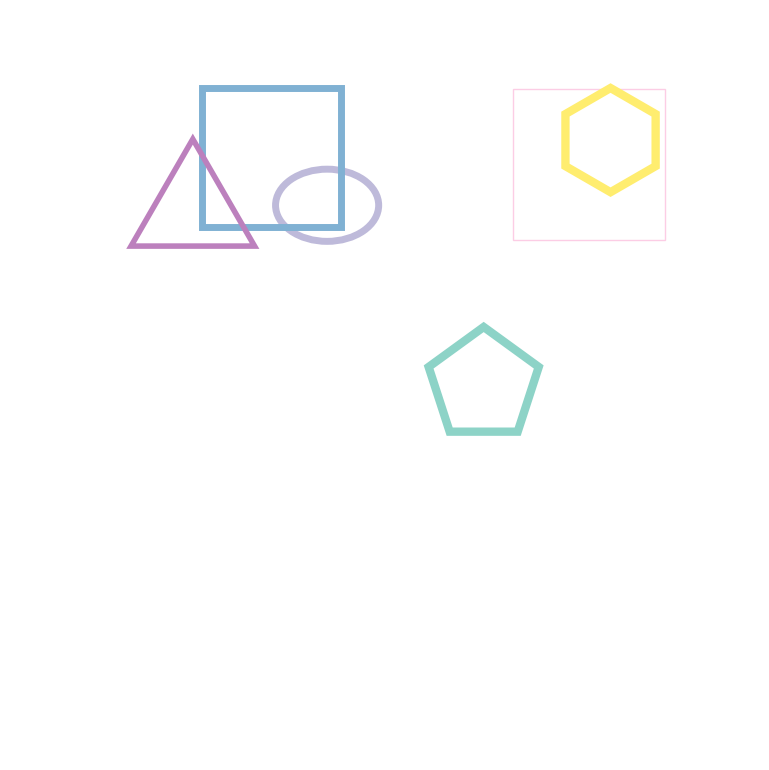[{"shape": "pentagon", "thickness": 3, "radius": 0.38, "center": [0.628, 0.5]}, {"shape": "oval", "thickness": 2.5, "radius": 0.33, "center": [0.425, 0.733]}, {"shape": "square", "thickness": 2.5, "radius": 0.45, "center": [0.352, 0.795]}, {"shape": "square", "thickness": 0.5, "radius": 0.49, "center": [0.765, 0.786]}, {"shape": "triangle", "thickness": 2, "radius": 0.46, "center": [0.25, 0.727]}, {"shape": "hexagon", "thickness": 3, "radius": 0.34, "center": [0.793, 0.818]}]